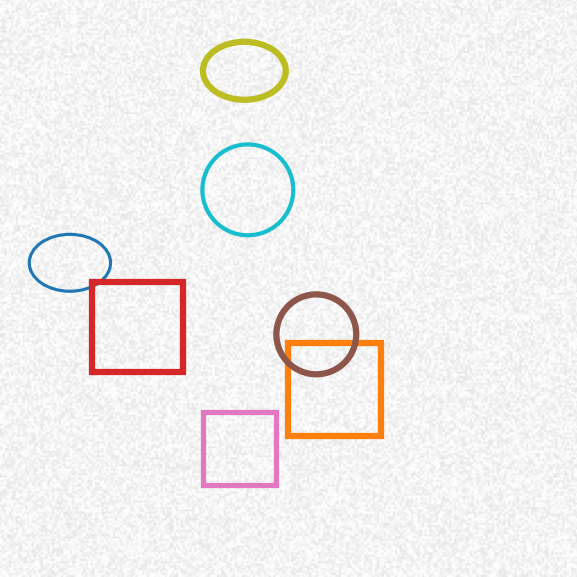[{"shape": "oval", "thickness": 1.5, "radius": 0.35, "center": [0.121, 0.544]}, {"shape": "square", "thickness": 3, "radius": 0.4, "center": [0.579, 0.324]}, {"shape": "square", "thickness": 3, "radius": 0.39, "center": [0.238, 0.433]}, {"shape": "circle", "thickness": 3, "radius": 0.35, "center": [0.548, 0.42]}, {"shape": "square", "thickness": 2.5, "radius": 0.32, "center": [0.415, 0.223]}, {"shape": "oval", "thickness": 3, "radius": 0.36, "center": [0.423, 0.877]}, {"shape": "circle", "thickness": 2, "radius": 0.39, "center": [0.429, 0.67]}]